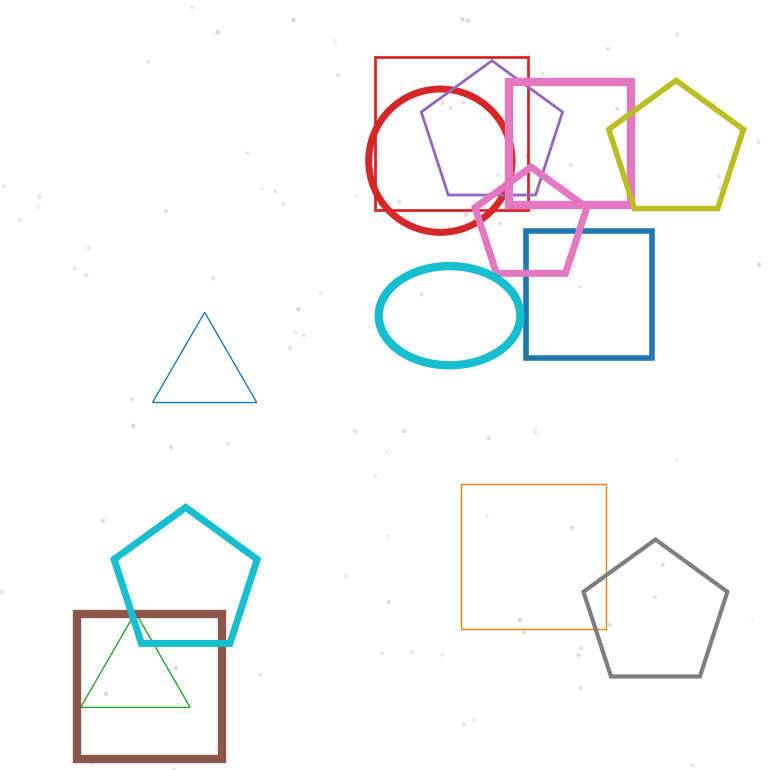[{"shape": "triangle", "thickness": 0.5, "radius": 0.39, "center": [0.266, 0.516]}, {"shape": "square", "thickness": 2, "radius": 0.41, "center": [0.765, 0.617]}, {"shape": "square", "thickness": 0.5, "radius": 0.47, "center": [0.693, 0.277]}, {"shape": "triangle", "thickness": 0.5, "radius": 0.41, "center": [0.176, 0.122]}, {"shape": "square", "thickness": 1, "radius": 0.5, "center": [0.587, 0.826]}, {"shape": "circle", "thickness": 2.5, "radius": 0.47, "center": [0.572, 0.791]}, {"shape": "pentagon", "thickness": 1, "radius": 0.48, "center": [0.639, 0.825]}, {"shape": "square", "thickness": 3, "radius": 0.47, "center": [0.194, 0.108]}, {"shape": "square", "thickness": 3, "radius": 0.4, "center": [0.74, 0.814]}, {"shape": "pentagon", "thickness": 2.5, "radius": 0.38, "center": [0.69, 0.707]}, {"shape": "pentagon", "thickness": 1.5, "radius": 0.49, "center": [0.851, 0.201]}, {"shape": "pentagon", "thickness": 2, "radius": 0.46, "center": [0.878, 0.804]}, {"shape": "pentagon", "thickness": 2.5, "radius": 0.49, "center": [0.241, 0.243]}, {"shape": "oval", "thickness": 3, "radius": 0.46, "center": [0.584, 0.59]}]